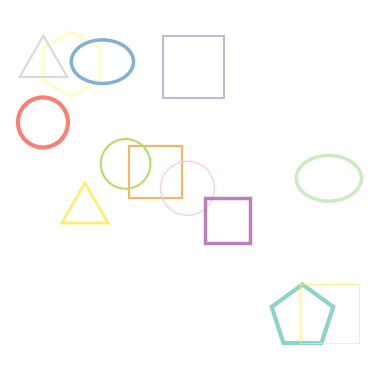[{"shape": "pentagon", "thickness": 3, "radius": 0.42, "center": [0.786, 0.177]}, {"shape": "hexagon", "thickness": 1.5, "radius": 0.42, "center": [0.186, 0.834]}, {"shape": "square", "thickness": 1.5, "radius": 0.4, "center": [0.503, 0.826]}, {"shape": "circle", "thickness": 3, "radius": 0.32, "center": [0.112, 0.682]}, {"shape": "oval", "thickness": 2.5, "radius": 0.4, "center": [0.266, 0.84]}, {"shape": "square", "thickness": 1.5, "radius": 0.34, "center": [0.405, 0.553]}, {"shape": "circle", "thickness": 1.5, "radius": 0.32, "center": [0.326, 0.574]}, {"shape": "circle", "thickness": 1, "radius": 0.35, "center": [0.487, 0.511]}, {"shape": "triangle", "thickness": 1.5, "radius": 0.36, "center": [0.113, 0.836]}, {"shape": "square", "thickness": 2.5, "radius": 0.3, "center": [0.591, 0.427]}, {"shape": "oval", "thickness": 2.5, "radius": 0.42, "center": [0.854, 0.537]}, {"shape": "square", "thickness": 0.5, "radius": 0.38, "center": [0.855, 0.185]}, {"shape": "triangle", "thickness": 2, "radius": 0.35, "center": [0.221, 0.455]}]